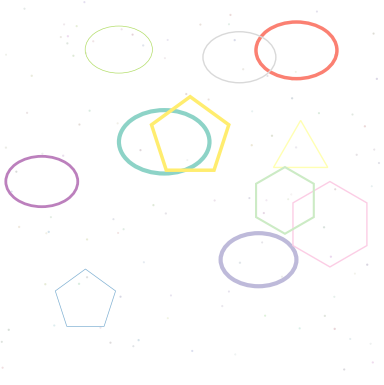[{"shape": "oval", "thickness": 3, "radius": 0.59, "center": [0.427, 0.632]}, {"shape": "triangle", "thickness": 1, "radius": 0.41, "center": [0.781, 0.606]}, {"shape": "oval", "thickness": 3, "radius": 0.49, "center": [0.671, 0.325]}, {"shape": "oval", "thickness": 2.5, "radius": 0.53, "center": [0.77, 0.869]}, {"shape": "pentagon", "thickness": 0.5, "radius": 0.41, "center": [0.222, 0.219]}, {"shape": "oval", "thickness": 0.5, "radius": 0.44, "center": [0.309, 0.871]}, {"shape": "hexagon", "thickness": 1, "radius": 0.55, "center": [0.857, 0.418]}, {"shape": "oval", "thickness": 1, "radius": 0.47, "center": [0.622, 0.851]}, {"shape": "oval", "thickness": 2, "radius": 0.47, "center": [0.109, 0.529]}, {"shape": "hexagon", "thickness": 1.5, "radius": 0.43, "center": [0.74, 0.479]}, {"shape": "pentagon", "thickness": 2.5, "radius": 0.53, "center": [0.494, 0.643]}]